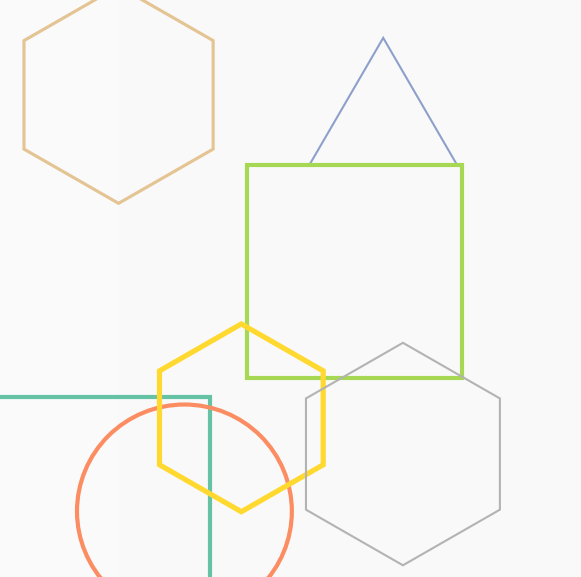[{"shape": "square", "thickness": 2, "radius": 0.95, "center": [0.172, 0.122]}, {"shape": "circle", "thickness": 2, "radius": 0.92, "center": [0.317, 0.114]}, {"shape": "triangle", "thickness": 1, "radius": 0.73, "center": [0.659, 0.788]}, {"shape": "square", "thickness": 2, "radius": 0.92, "center": [0.61, 0.529]}, {"shape": "hexagon", "thickness": 2.5, "radius": 0.81, "center": [0.415, 0.276]}, {"shape": "hexagon", "thickness": 1.5, "radius": 0.94, "center": [0.204, 0.835]}, {"shape": "hexagon", "thickness": 1, "radius": 0.96, "center": [0.693, 0.213]}]